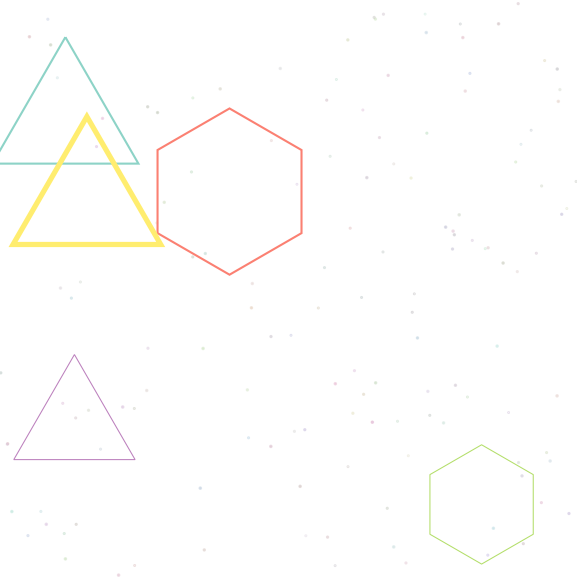[{"shape": "triangle", "thickness": 1, "radius": 0.73, "center": [0.113, 0.789]}, {"shape": "hexagon", "thickness": 1, "radius": 0.72, "center": [0.397, 0.667]}, {"shape": "hexagon", "thickness": 0.5, "radius": 0.52, "center": [0.834, 0.126]}, {"shape": "triangle", "thickness": 0.5, "radius": 0.61, "center": [0.129, 0.264]}, {"shape": "triangle", "thickness": 2.5, "radius": 0.74, "center": [0.15, 0.65]}]